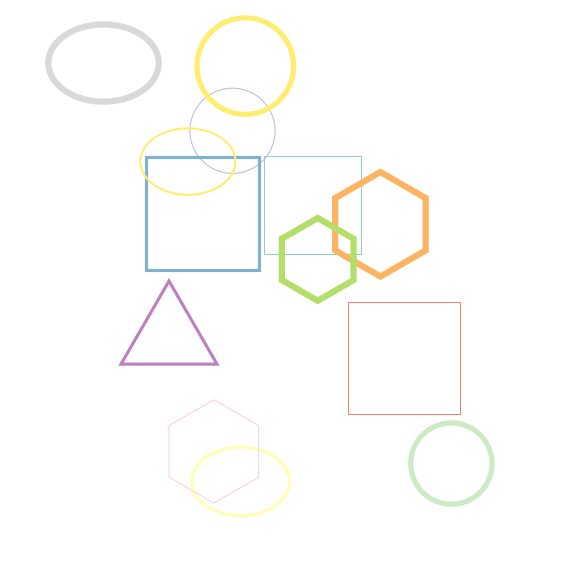[{"shape": "square", "thickness": 0.5, "radius": 0.42, "center": [0.541, 0.644]}, {"shape": "oval", "thickness": 1.5, "radius": 0.42, "center": [0.417, 0.165]}, {"shape": "circle", "thickness": 0.5, "radius": 0.37, "center": [0.403, 0.773]}, {"shape": "square", "thickness": 0.5, "radius": 0.48, "center": [0.7, 0.38]}, {"shape": "square", "thickness": 1.5, "radius": 0.49, "center": [0.351, 0.629]}, {"shape": "hexagon", "thickness": 3, "radius": 0.45, "center": [0.659, 0.611]}, {"shape": "hexagon", "thickness": 3, "radius": 0.36, "center": [0.55, 0.55]}, {"shape": "hexagon", "thickness": 0.5, "radius": 0.45, "center": [0.37, 0.217]}, {"shape": "oval", "thickness": 3, "radius": 0.48, "center": [0.179, 0.89]}, {"shape": "triangle", "thickness": 1.5, "radius": 0.48, "center": [0.293, 0.417]}, {"shape": "circle", "thickness": 2.5, "radius": 0.35, "center": [0.782, 0.196]}, {"shape": "circle", "thickness": 2.5, "radius": 0.42, "center": [0.425, 0.885]}, {"shape": "oval", "thickness": 1, "radius": 0.41, "center": [0.325, 0.719]}]